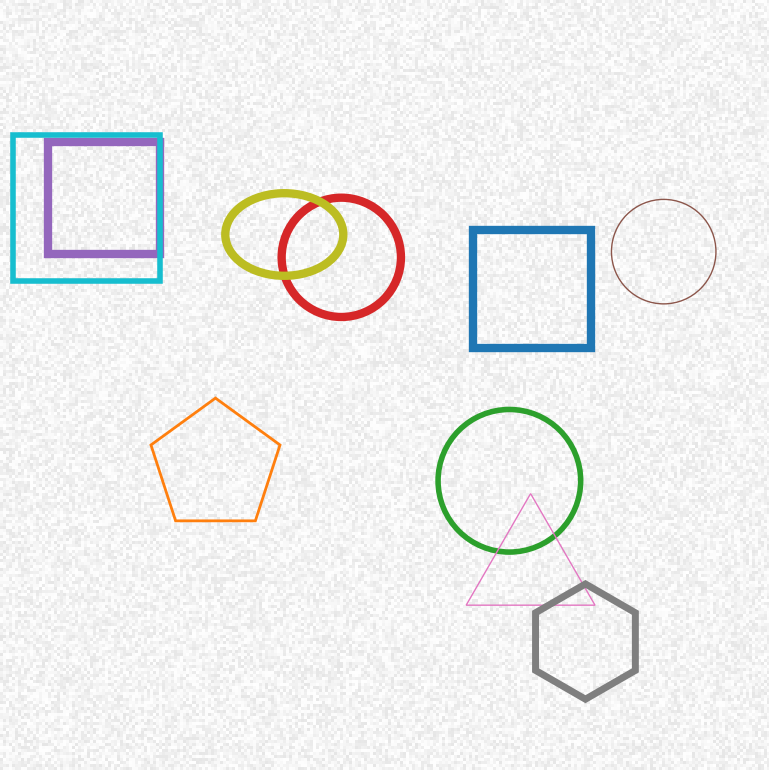[{"shape": "square", "thickness": 3, "radius": 0.38, "center": [0.691, 0.625]}, {"shape": "pentagon", "thickness": 1, "radius": 0.44, "center": [0.28, 0.395]}, {"shape": "circle", "thickness": 2, "radius": 0.46, "center": [0.662, 0.376]}, {"shape": "circle", "thickness": 3, "radius": 0.39, "center": [0.443, 0.666]}, {"shape": "square", "thickness": 3, "radius": 0.36, "center": [0.135, 0.743]}, {"shape": "circle", "thickness": 0.5, "radius": 0.34, "center": [0.862, 0.673]}, {"shape": "triangle", "thickness": 0.5, "radius": 0.48, "center": [0.689, 0.262]}, {"shape": "hexagon", "thickness": 2.5, "radius": 0.37, "center": [0.76, 0.167]}, {"shape": "oval", "thickness": 3, "radius": 0.38, "center": [0.369, 0.695]}, {"shape": "square", "thickness": 2, "radius": 0.48, "center": [0.112, 0.73]}]